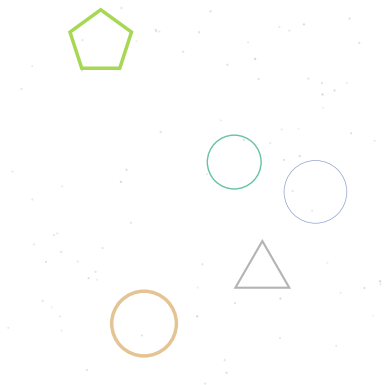[{"shape": "circle", "thickness": 1, "radius": 0.35, "center": [0.608, 0.579]}, {"shape": "circle", "thickness": 0.5, "radius": 0.41, "center": [0.819, 0.502]}, {"shape": "pentagon", "thickness": 2.5, "radius": 0.42, "center": [0.262, 0.891]}, {"shape": "circle", "thickness": 2.5, "radius": 0.42, "center": [0.374, 0.16]}, {"shape": "triangle", "thickness": 1.5, "radius": 0.4, "center": [0.681, 0.293]}]